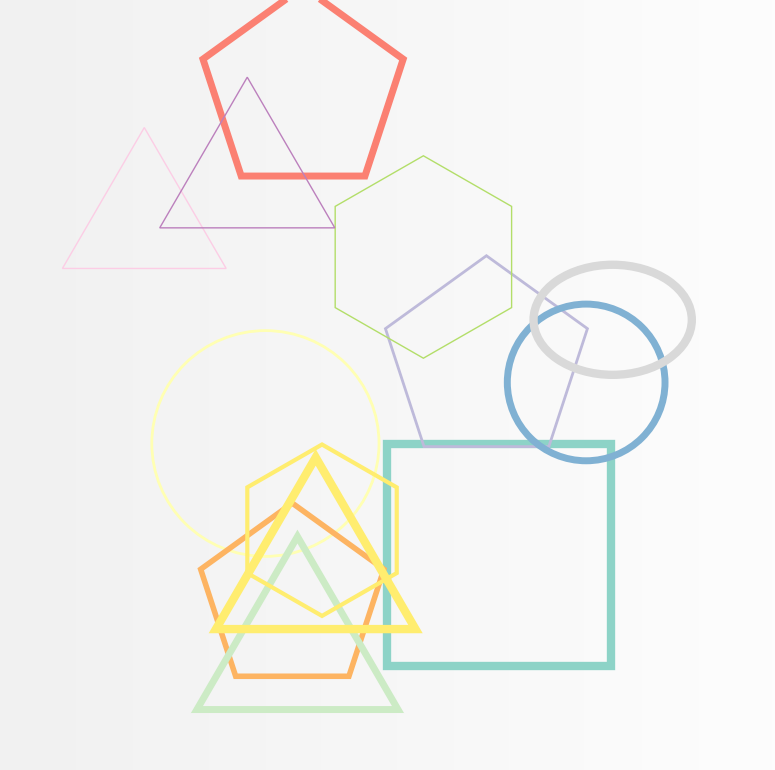[{"shape": "square", "thickness": 3, "radius": 0.72, "center": [0.643, 0.279]}, {"shape": "circle", "thickness": 1, "radius": 0.73, "center": [0.342, 0.424]}, {"shape": "pentagon", "thickness": 1, "radius": 0.69, "center": [0.628, 0.531]}, {"shape": "pentagon", "thickness": 2.5, "radius": 0.68, "center": [0.391, 0.881]}, {"shape": "circle", "thickness": 2.5, "radius": 0.51, "center": [0.756, 0.503]}, {"shape": "pentagon", "thickness": 2, "radius": 0.62, "center": [0.377, 0.222]}, {"shape": "hexagon", "thickness": 0.5, "radius": 0.66, "center": [0.546, 0.666]}, {"shape": "triangle", "thickness": 0.5, "radius": 0.61, "center": [0.186, 0.712]}, {"shape": "oval", "thickness": 3, "radius": 0.51, "center": [0.791, 0.585]}, {"shape": "triangle", "thickness": 0.5, "radius": 0.65, "center": [0.319, 0.769]}, {"shape": "triangle", "thickness": 2.5, "radius": 0.75, "center": [0.384, 0.153]}, {"shape": "triangle", "thickness": 3, "radius": 0.74, "center": [0.407, 0.257]}, {"shape": "hexagon", "thickness": 1.5, "radius": 0.56, "center": [0.416, 0.311]}]